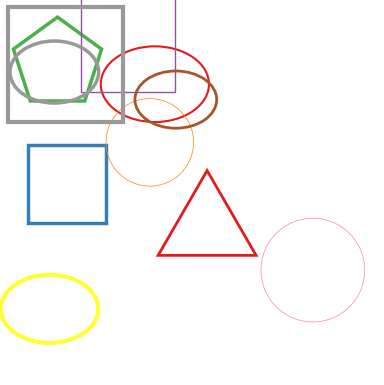[{"shape": "oval", "thickness": 1.5, "radius": 0.7, "center": [0.402, 0.781]}, {"shape": "triangle", "thickness": 2, "radius": 0.73, "center": [0.538, 0.41]}, {"shape": "square", "thickness": 2.5, "radius": 0.5, "center": [0.175, 0.522]}, {"shape": "pentagon", "thickness": 2.5, "radius": 0.6, "center": [0.149, 0.835]}, {"shape": "square", "thickness": 1, "radius": 0.61, "center": [0.332, 0.884]}, {"shape": "circle", "thickness": 0.5, "radius": 0.57, "center": [0.389, 0.63]}, {"shape": "oval", "thickness": 3, "radius": 0.63, "center": [0.129, 0.198]}, {"shape": "oval", "thickness": 2, "radius": 0.53, "center": [0.457, 0.741]}, {"shape": "circle", "thickness": 0.5, "radius": 0.67, "center": [0.813, 0.298]}, {"shape": "oval", "thickness": 2.5, "radius": 0.58, "center": [0.141, 0.813]}, {"shape": "square", "thickness": 3, "radius": 0.74, "center": [0.17, 0.833]}]